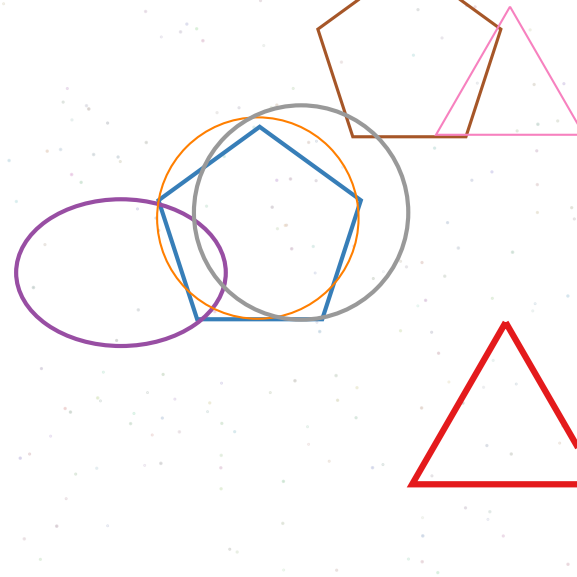[{"shape": "triangle", "thickness": 3, "radius": 0.93, "center": [0.876, 0.254]}, {"shape": "pentagon", "thickness": 2, "radius": 0.92, "center": [0.45, 0.595]}, {"shape": "oval", "thickness": 2, "radius": 0.91, "center": [0.209, 0.527]}, {"shape": "circle", "thickness": 1, "radius": 0.87, "center": [0.446, 0.622]}, {"shape": "pentagon", "thickness": 1.5, "radius": 0.83, "center": [0.709, 0.897]}, {"shape": "triangle", "thickness": 1, "radius": 0.74, "center": [0.883, 0.84]}, {"shape": "circle", "thickness": 2, "radius": 0.93, "center": [0.521, 0.631]}]